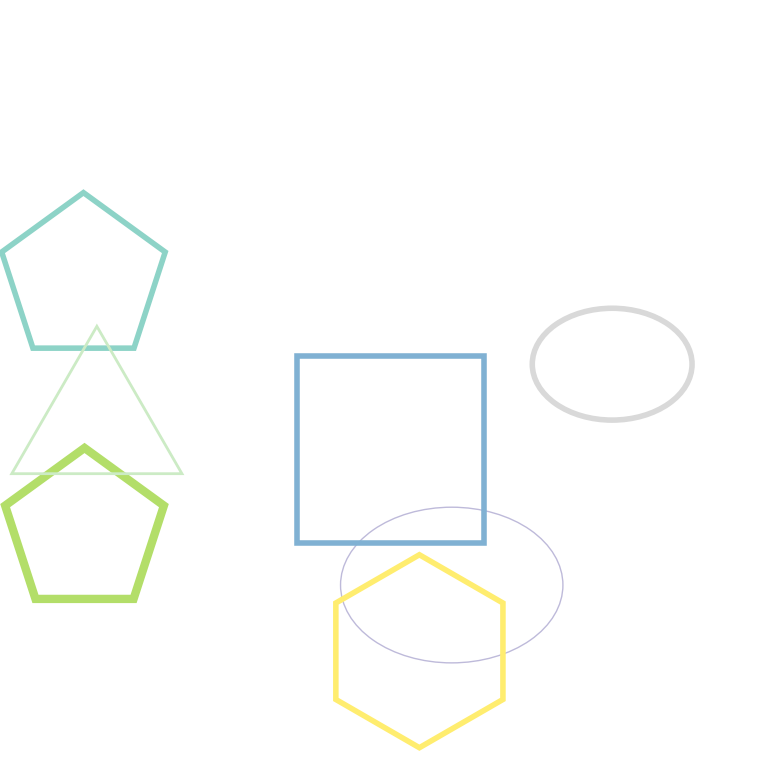[{"shape": "pentagon", "thickness": 2, "radius": 0.56, "center": [0.108, 0.638]}, {"shape": "oval", "thickness": 0.5, "radius": 0.72, "center": [0.587, 0.24]}, {"shape": "square", "thickness": 2, "radius": 0.6, "center": [0.507, 0.416]}, {"shape": "pentagon", "thickness": 3, "radius": 0.54, "center": [0.11, 0.31]}, {"shape": "oval", "thickness": 2, "radius": 0.52, "center": [0.795, 0.527]}, {"shape": "triangle", "thickness": 1, "radius": 0.64, "center": [0.126, 0.449]}, {"shape": "hexagon", "thickness": 2, "radius": 0.63, "center": [0.545, 0.154]}]